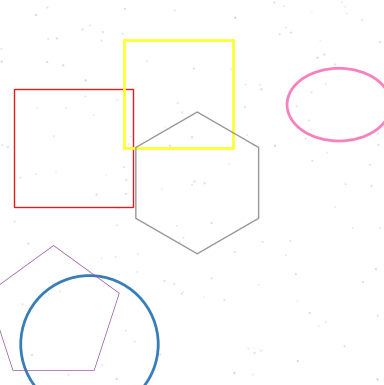[{"shape": "square", "thickness": 1, "radius": 0.77, "center": [0.192, 0.616]}, {"shape": "circle", "thickness": 2, "radius": 0.89, "center": [0.232, 0.106]}, {"shape": "pentagon", "thickness": 0.5, "radius": 0.9, "center": [0.139, 0.183]}, {"shape": "square", "thickness": 2, "radius": 0.71, "center": [0.464, 0.756]}, {"shape": "oval", "thickness": 2, "radius": 0.67, "center": [0.88, 0.728]}, {"shape": "hexagon", "thickness": 1, "radius": 0.92, "center": [0.512, 0.525]}]